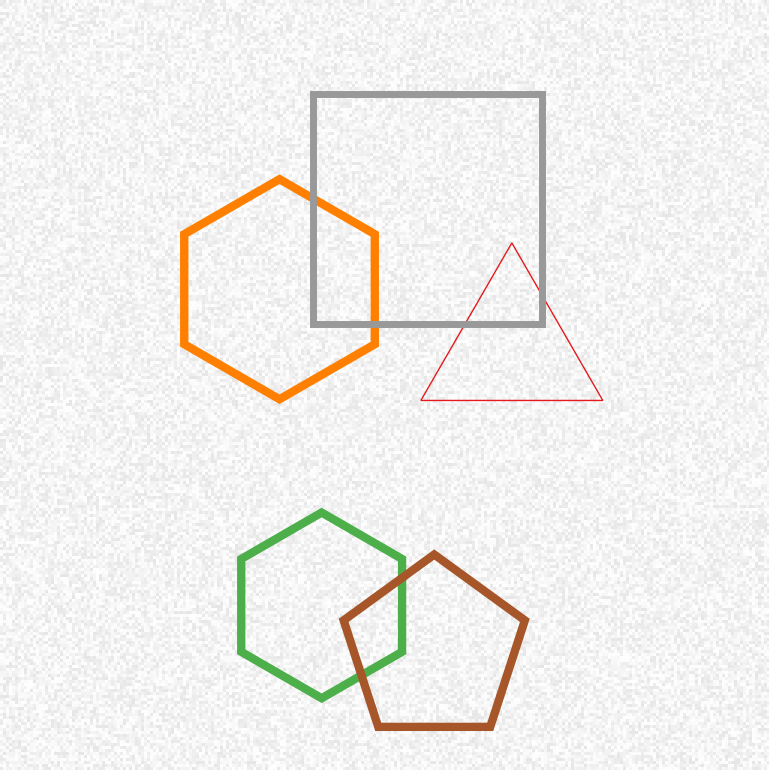[{"shape": "triangle", "thickness": 0.5, "radius": 0.68, "center": [0.665, 0.548]}, {"shape": "hexagon", "thickness": 3, "radius": 0.6, "center": [0.418, 0.214]}, {"shape": "hexagon", "thickness": 3, "radius": 0.71, "center": [0.363, 0.624]}, {"shape": "pentagon", "thickness": 3, "radius": 0.62, "center": [0.564, 0.156]}, {"shape": "square", "thickness": 2.5, "radius": 0.74, "center": [0.555, 0.728]}]